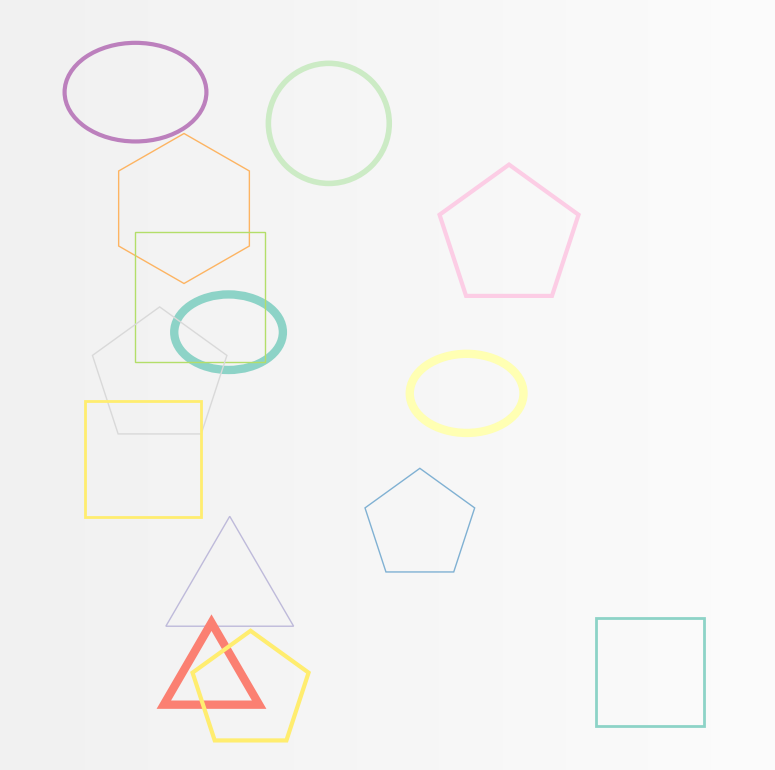[{"shape": "oval", "thickness": 3, "radius": 0.35, "center": [0.295, 0.569]}, {"shape": "square", "thickness": 1, "radius": 0.35, "center": [0.839, 0.127]}, {"shape": "oval", "thickness": 3, "radius": 0.37, "center": [0.602, 0.489]}, {"shape": "triangle", "thickness": 0.5, "radius": 0.48, "center": [0.296, 0.234]}, {"shape": "triangle", "thickness": 3, "radius": 0.36, "center": [0.273, 0.12]}, {"shape": "pentagon", "thickness": 0.5, "radius": 0.37, "center": [0.542, 0.317]}, {"shape": "hexagon", "thickness": 0.5, "radius": 0.49, "center": [0.237, 0.729]}, {"shape": "square", "thickness": 0.5, "radius": 0.42, "center": [0.258, 0.614]}, {"shape": "pentagon", "thickness": 1.5, "radius": 0.47, "center": [0.657, 0.692]}, {"shape": "pentagon", "thickness": 0.5, "radius": 0.46, "center": [0.206, 0.51]}, {"shape": "oval", "thickness": 1.5, "radius": 0.46, "center": [0.175, 0.88]}, {"shape": "circle", "thickness": 2, "radius": 0.39, "center": [0.424, 0.84]}, {"shape": "pentagon", "thickness": 1.5, "radius": 0.39, "center": [0.323, 0.102]}, {"shape": "square", "thickness": 1, "radius": 0.38, "center": [0.184, 0.404]}]